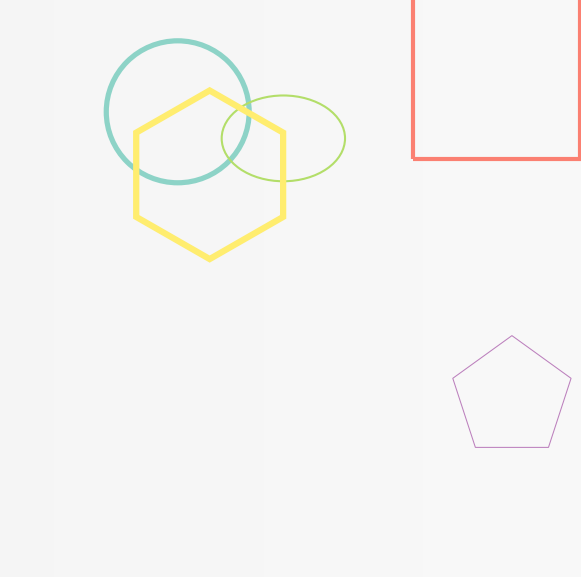[{"shape": "circle", "thickness": 2.5, "radius": 0.61, "center": [0.306, 0.806]}, {"shape": "square", "thickness": 2, "radius": 0.72, "center": [0.854, 0.867]}, {"shape": "oval", "thickness": 1, "radius": 0.53, "center": [0.487, 0.76]}, {"shape": "pentagon", "thickness": 0.5, "radius": 0.53, "center": [0.881, 0.311]}, {"shape": "hexagon", "thickness": 3, "radius": 0.73, "center": [0.361, 0.696]}]